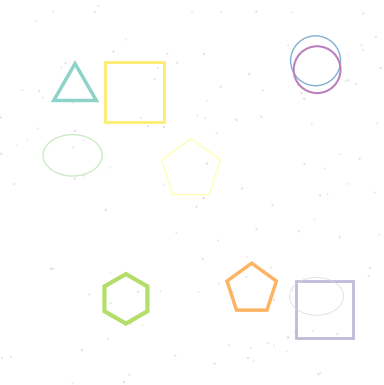[{"shape": "triangle", "thickness": 2.5, "radius": 0.32, "center": [0.195, 0.771]}, {"shape": "pentagon", "thickness": 1, "radius": 0.4, "center": [0.496, 0.56]}, {"shape": "square", "thickness": 2, "radius": 0.37, "center": [0.842, 0.196]}, {"shape": "circle", "thickness": 1, "radius": 0.32, "center": [0.82, 0.842]}, {"shape": "pentagon", "thickness": 2.5, "radius": 0.34, "center": [0.654, 0.249]}, {"shape": "hexagon", "thickness": 3, "radius": 0.32, "center": [0.327, 0.224]}, {"shape": "oval", "thickness": 0.5, "radius": 0.35, "center": [0.822, 0.23]}, {"shape": "circle", "thickness": 1.5, "radius": 0.3, "center": [0.824, 0.819]}, {"shape": "oval", "thickness": 1, "radius": 0.38, "center": [0.189, 0.597]}, {"shape": "square", "thickness": 2, "radius": 0.39, "center": [0.349, 0.761]}]